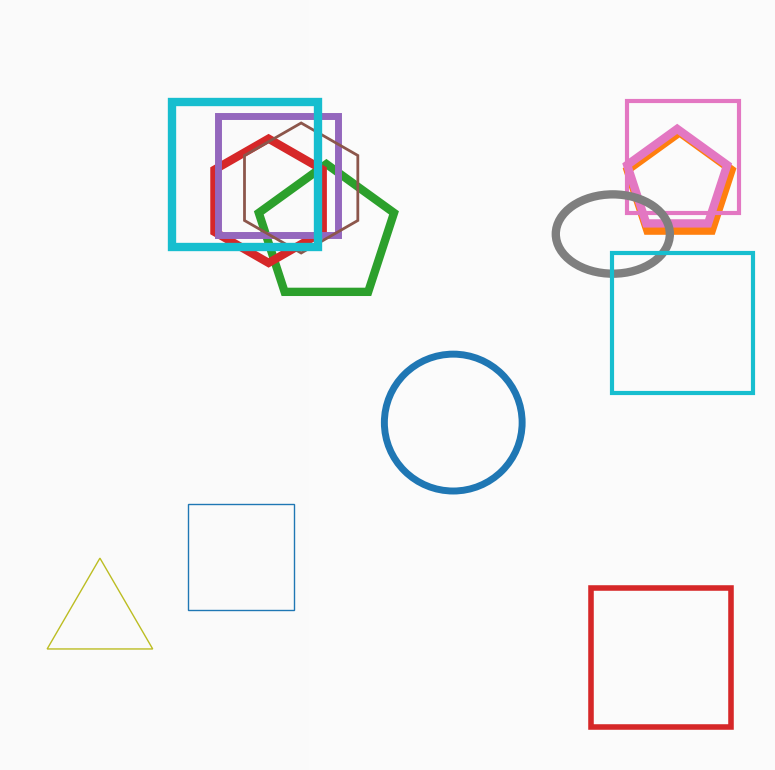[{"shape": "square", "thickness": 0.5, "radius": 0.34, "center": [0.311, 0.276]}, {"shape": "circle", "thickness": 2.5, "radius": 0.44, "center": [0.585, 0.451]}, {"shape": "pentagon", "thickness": 3, "radius": 0.35, "center": [0.877, 0.758]}, {"shape": "pentagon", "thickness": 3, "radius": 0.46, "center": [0.421, 0.695]}, {"shape": "hexagon", "thickness": 3, "radius": 0.4, "center": [0.347, 0.739]}, {"shape": "square", "thickness": 2, "radius": 0.45, "center": [0.853, 0.146]}, {"shape": "square", "thickness": 2.5, "radius": 0.39, "center": [0.359, 0.772]}, {"shape": "hexagon", "thickness": 1, "radius": 0.42, "center": [0.389, 0.756]}, {"shape": "pentagon", "thickness": 3, "radius": 0.34, "center": [0.874, 0.765]}, {"shape": "square", "thickness": 1.5, "radius": 0.36, "center": [0.882, 0.796]}, {"shape": "oval", "thickness": 3, "radius": 0.37, "center": [0.791, 0.696]}, {"shape": "triangle", "thickness": 0.5, "radius": 0.39, "center": [0.129, 0.197]}, {"shape": "square", "thickness": 3, "radius": 0.47, "center": [0.316, 0.774]}, {"shape": "square", "thickness": 1.5, "radius": 0.45, "center": [0.881, 0.581]}]